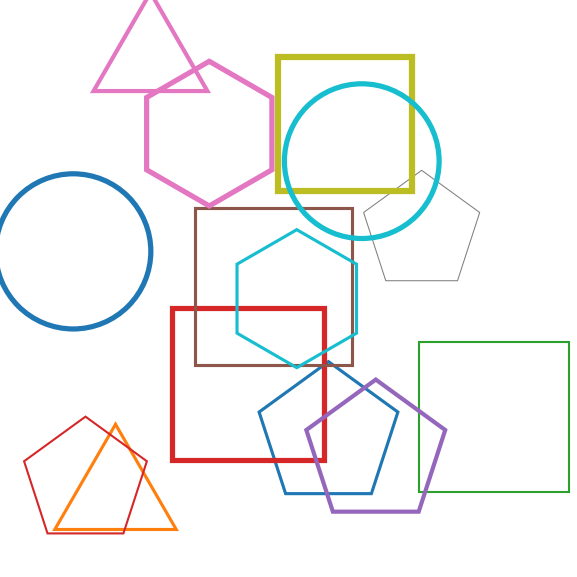[{"shape": "circle", "thickness": 2.5, "radius": 0.67, "center": [0.127, 0.564]}, {"shape": "pentagon", "thickness": 1.5, "radius": 0.63, "center": [0.569, 0.247]}, {"shape": "triangle", "thickness": 1.5, "radius": 0.61, "center": [0.2, 0.143]}, {"shape": "square", "thickness": 1, "radius": 0.65, "center": [0.856, 0.277]}, {"shape": "pentagon", "thickness": 1, "radius": 0.56, "center": [0.148, 0.166]}, {"shape": "square", "thickness": 2.5, "radius": 0.66, "center": [0.43, 0.335]}, {"shape": "pentagon", "thickness": 2, "radius": 0.63, "center": [0.651, 0.215]}, {"shape": "square", "thickness": 1.5, "radius": 0.68, "center": [0.474, 0.503]}, {"shape": "hexagon", "thickness": 2.5, "radius": 0.63, "center": [0.362, 0.768]}, {"shape": "triangle", "thickness": 2, "radius": 0.57, "center": [0.261, 0.898]}, {"shape": "pentagon", "thickness": 0.5, "radius": 0.53, "center": [0.73, 0.599]}, {"shape": "square", "thickness": 3, "radius": 0.58, "center": [0.597, 0.784]}, {"shape": "hexagon", "thickness": 1.5, "radius": 0.6, "center": [0.514, 0.482]}, {"shape": "circle", "thickness": 2.5, "radius": 0.67, "center": [0.626, 0.72]}]